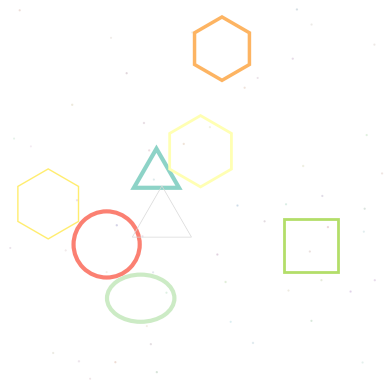[{"shape": "triangle", "thickness": 3, "radius": 0.34, "center": [0.406, 0.546]}, {"shape": "hexagon", "thickness": 2, "radius": 0.46, "center": [0.521, 0.607]}, {"shape": "circle", "thickness": 3, "radius": 0.43, "center": [0.277, 0.365]}, {"shape": "hexagon", "thickness": 2.5, "radius": 0.41, "center": [0.577, 0.874]}, {"shape": "square", "thickness": 2, "radius": 0.35, "center": [0.809, 0.362]}, {"shape": "triangle", "thickness": 0.5, "radius": 0.44, "center": [0.421, 0.428]}, {"shape": "oval", "thickness": 3, "radius": 0.44, "center": [0.365, 0.225]}, {"shape": "hexagon", "thickness": 1, "radius": 0.45, "center": [0.125, 0.47]}]